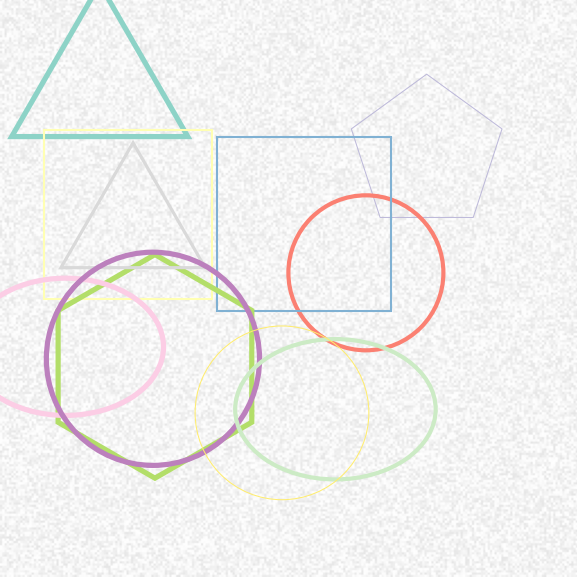[{"shape": "triangle", "thickness": 2.5, "radius": 0.88, "center": [0.173, 0.851]}, {"shape": "square", "thickness": 1, "radius": 0.73, "center": [0.222, 0.628]}, {"shape": "pentagon", "thickness": 0.5, "radius": 0.69, "center": [0.739, 0.734]}, {"shape": "circle", "thickness": 2, "radius": 0.67, "center": [0.634, 0.527]}, {"shape": "square", "thickness": 1, "radius": 0.75, "center": [0.526, 0.611]}, {"shape": "hexagon", "thickness": 2.5, "radius": 0.97, "center": [0.268, 0.365]}, {"shape": "oval", "thickness": 2.5, "radius": 0.85, "center": [0.113, 0.399]}, {"shape": "triangle", "thickness": 1.5, "radius": 0.72, "center": [0.23, 0.608]}, {"shape": "circle", "thickness": 2.5, "radius": 0.92, "center": [0.265, 0.378]}, {"shape": "oval", "thickness": 2, "radius": 0.87, "center": [0.581, 0.29]}, {"shape": "circle", "thickness": 0.5, "radius": 0.75, "center": [0.488, 0.284]}]